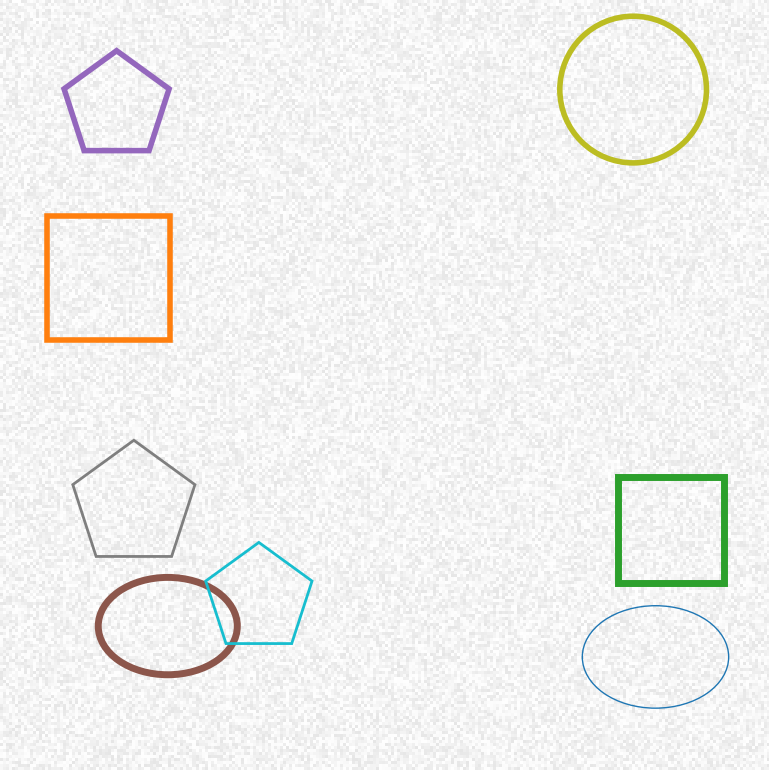[{"shape": "oval", "thickness": 0.5, "radius": 0.48, "center": [0.851, 0.147]}, {"shape": "square", "thickness": 2, "radius": 0.4, "center": [0.141, 0.639]}, {"shape": "square", "thickness": 2.5, "radius": 0.34, "center": [0.872, 0.311]}, {"shape": "pentagon", "thickness": 2, "radius": 0.36, "center": [0.151, 0.862]}, {"shape": "oval", "thickness": 2.5, "radius": 0.45, "center": [0.218, 0.187]}, {"shape": "pentagon", "thickness": 1, "radius": 0.42, "center": [0.174, 0.345]}, {"shape": "circle", "thickness": 2, "radius": 0.48, "center": [0.822, 0.884]}, {"shape": "pentagon", "thickness": 1, "radius": 0.36, "center": [0.336, 0.223]}]